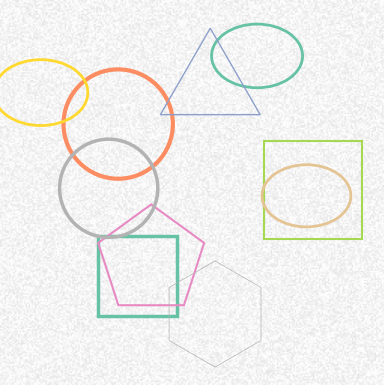[{"shape": "square", "thickness": 2.5, "radius": 0.52, "center": [0.357, 0.284]}, {"shape": "oval", "thickness": 2, "radius": 0.59, "center": [0.668, 0.855]}, {"shape": "circle", "thickness": 3, "radius": 0.71, "center": [0.307, 0.678]}, {"shape": "triangle", "thickness": 1, "radius": 0.75, "center": [0.546, 0.777]}, {"shape": "pentagon", "thickness": 1.5, "radius": 0.72, "center": [0.393, 0.324]}, {"shape": "square", "thickness": 1.5, "radius": 0.63, "center": [0.813, 0.506]}, {"shape": "oval", "thickness": 2, "radius": 0.61, "center": [0.106, 0.759]}, {"shape": "oval", "thickness": 2, "radius": 0.58, "center": [0.796, 0.491]}, {"shape": "hexagon", "thickness": 0.5, "radius": 0.69, "center": [0.559, 0.184]}, {"shape": "circle", "thickness": 2.5, "radius": 0.64, "center": [0.282, 0.511]}]